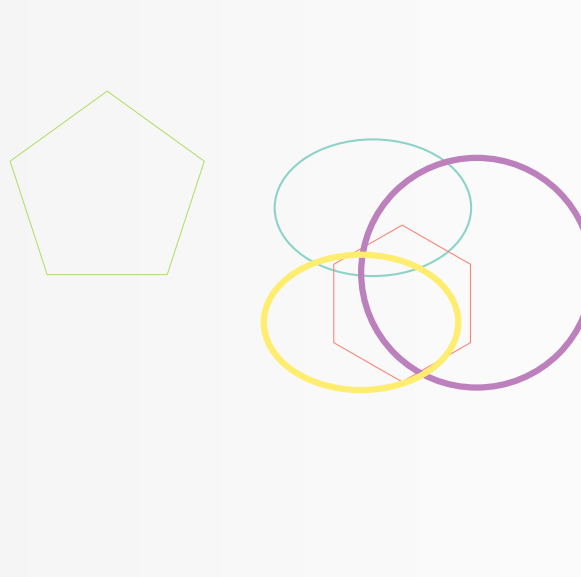[{"shape": "oval", "thickness": 1, "radius": 0.85, "center": [0.642, 0.639]}, {"shape": "hexagon", "thickness": 0.5, "radius": 0.68, "center": [0.692, 0.474]}, {"shape": "pentagon", "thickness": 0.5, "radius": 0.88, "center": [0.184, 0.666]}, {"shape": "circle", "thickness": 3, "radius": 0.99, "center": [0.82, 0.527]}, {"shape": "oval", "thickness": 3, "radius": 0.84, "center": [0.621, 0.441]}]